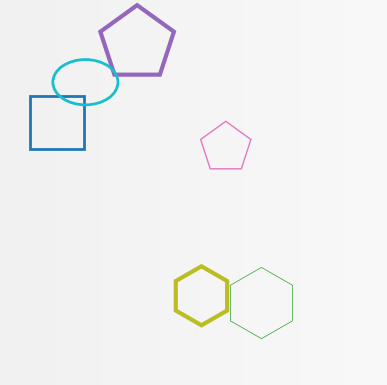[{"shape": "square", "thickness": 2, "radius": 0.35, "center": [0.148, 0.681]}, {"shape": "hexagon", "thickness": 0.5, "radius": 0.46, "center": [0.675, 0.213]}, {"shape": "pentagon", "thickness": 3, "radius": 0.5, "center": [0.354, 0.887]}, {"shape": "pentagon", "thickness": 1, "radius": 0.34, "center": [0.583, 0.617]}, {"shape": "hexagon", "thickness": 3, "radius": 0.38, "center": [0.52, 0.232]}, {"shape": "oval", "thickness": 2, "radius": 0.42, "center": [0.22, 0.786]}]